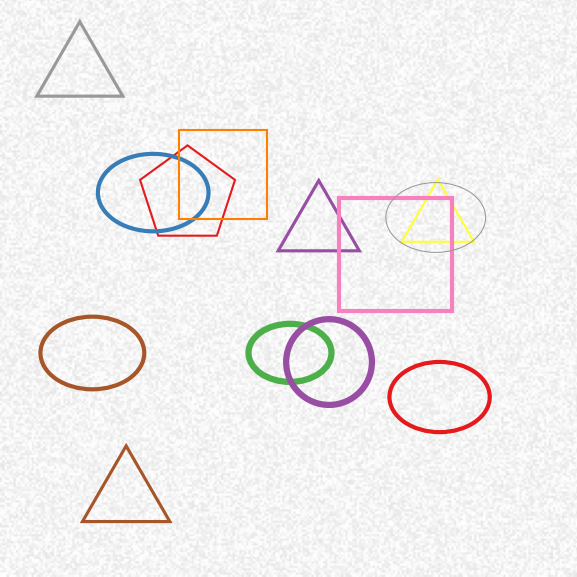[{"shape": "oval", "thickness": 2, "radius": 0.43, "center": [0.761, 0.312]}, {"shape": "pentagon", "thickness": 1, "radius": 0.43, "center": [0.325, 0.661]}, {"shape": "oval", "thickness": 2, "radius": 0.48, "center": [0.265, 0.666]}, {"shape": "oval", "thickness": 3, "radius": 0.36, "center": [0.502, 0.388]}, {"shape": "triangle", "thickness": 1.5, "radius": 0.41, "center": [0.552, 0.605]}, {"shape": "circle", "thickness": 3, "radius": 0.37, "center": [0.57, 0.372]}, {"shape": "square", "thickness": 1, "radius": 0.38, "center": [0.386, 0.697]}, {"shape": "triangle", "thickness": 1, "radius": 0.36, "center": [0.758, 0.617]}, {"shape": "oval", "thickness": 2, "radius": 0.45, "center": [0.16, 0.388]}, {"shape": "triangle", "thickness": 1.5, "radius": 0.44, "center": [0.218, 0.14]}, {"shape": "square", "thickness": 2, "radius": 0.49, "center": [0.684, 0.559]}, {"shape": "triangle", "thickness": 1.5, "radius": 0.43, "center": [0.138, 0.876]}, {"shape": "oval", "thickness": 0.5, "radius": 0.43, "center": [0.754, 0.623]}]